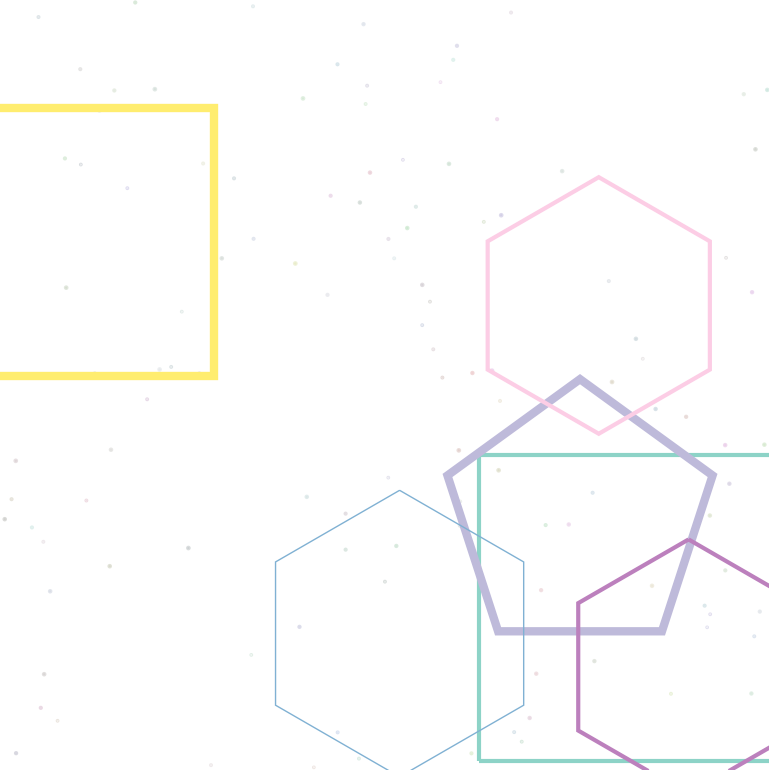[{"shape": "square", "thickness": 1.5, "radius": 0.99, "center": [0.821, 0.21]}, {"shape": "pentagon", "thickness": 3, "radius": 0.91, "center": [0.753, 0.327]}, {"shape": "hexagon", "thickness": 0.5, "radius": 0.93, "center": [0.519, 0.177]}, {"shape": "hexagon", "thickness": 1.5, "radius": 0.83, "center": [0.778, 0.603]}, {"shape": "hexagon", "thickness": 1.5, "radius": 0.83, "center": [0.894, 0.134]}, {"shape": "square", "thickness": 3, "radius": 0.87, "center": [0.104, 0.685]}]